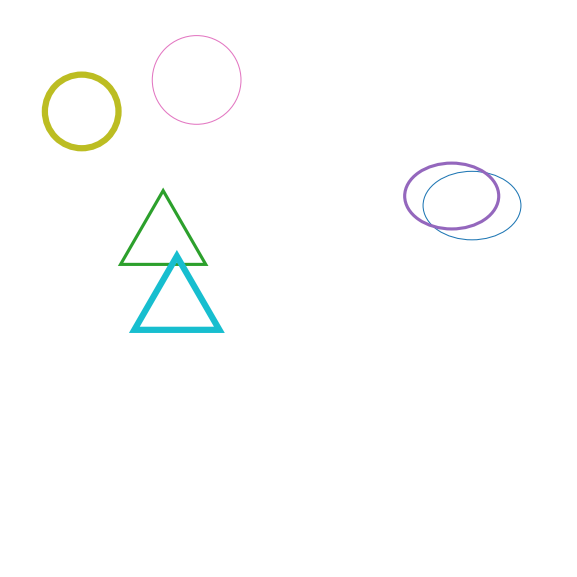[{"shape": "oval", "thickness": 0.5, "radius": 0.42, "center": [0.817, 0.643]}, {"shape": "triangle", "thickness": 1.5, "radius": 0.43, "center": [0.283, 0.584]}, {"shape": "oval", "thickness": 1.5, "radius": 0.41, "center": [0.782, 0.66]}, {"shape": "circle", "thickness": 0.5, "radius": 0.38, "center": [0.34, 0.861]}, {"shape": "circle", "thickness": 3, "radius": 0.32, "center": [0.141, 0.806]}, {"shape": "triangle", "thickness": 3, "radius": 0.43, "center": [0.306, 0.47]}]